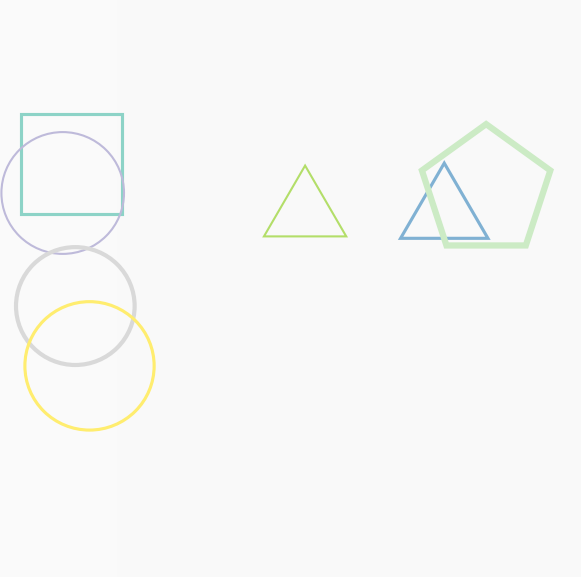[{"shape": "square", "thickness": 1.5, "radius": 0.43, "center": [0.123, 0.715]}, {"shape": "circle", "thickness": 1, "radius": 0.53, "center": [0.108, 0.665]}, {"shape": "triangle", "thickness": 1.5, "radius": 0.43, "center": [0.764, 0.63]}, {"shape": "triangle", "thickness": 1, "radius": 0.41, "center": [0.525, 0.631]}, {"shape": "circle", "thickness": 2, "radius": 0.51, "center": [0.13, 0.469]}, {"shape": "pentagon", "thickness": 3, "radius": 0.58, "center": [0.836, 0.668]}, {"shape": "circle", "thickness": 1.5, "radius": 0.56, "center": [0.154, 0.366]}]